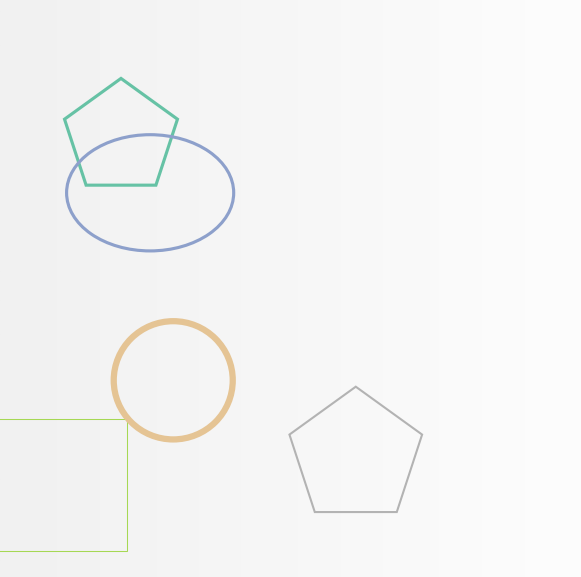[{"shape": "pentagon", "thickness": 1.5, "radius": 0.51, "center": [0.208, 0.761]}, {"shape": "oval", "thickness": 1.5, "radius": 0.72, "center": [0.258, 0.665]}, {"shape": "square", "thickness": 0.5, "radius": 0.57, "center": [0.103, 0.159]}, {"shape": "circle", "thickness": 3, "radius": 0.51, "center": [0.298, 0.341]}, {"shape": "pentagon", "thickness": 1, "radius": 0.6, "center": [0.612, 0.21]}]